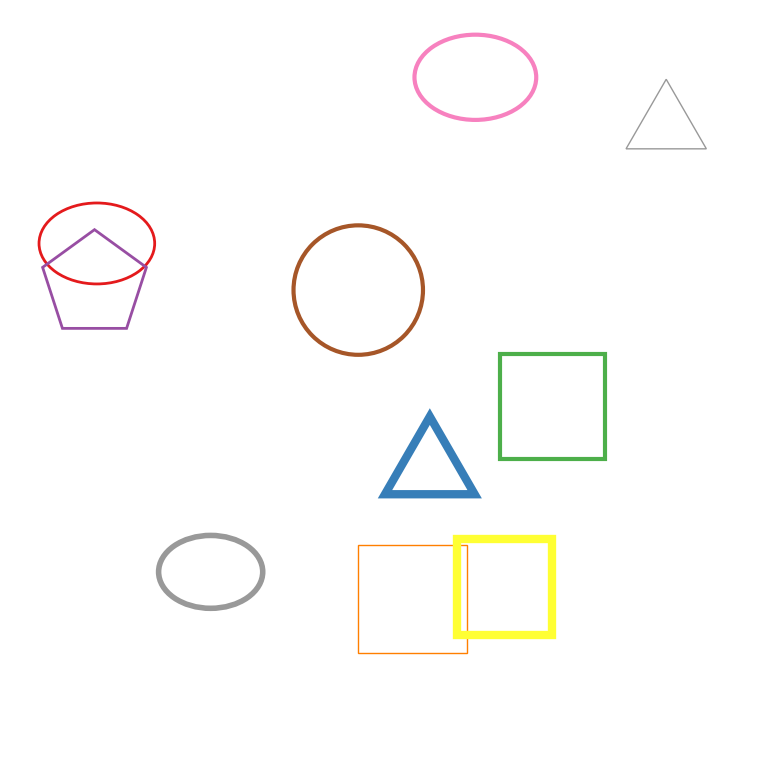[{"shape": "oval", "thickness": 1, "radius": 0.38, "center": [0.126, 0.684]}, {"shape": "triangle", "thickness": 3, "radius": 0.34, "center": [0.558, 0.392]}, {"shape": "square", "thickness": 1.5, "radius": 0.34, "center": [0.718, 0.472]}, {"shape": "pentagon", "thickness": 1, "radius": 0.35, "center": [0.123, 0.631]}, {"shape": "square", "thickness": 0.5, "radius": 0.35, "center": [0.536, 0.222]}, {"shape": "square", "thickness": 3, "radius": 0.31, "center": [0.655, 0.238]}, {"shape": "circle", "thickness": 1.5, "radius": 0.42, "center": [0.465, 0.623]}, {"shape": "oval", "thickness": 1.5, "radius": 0.4, "center": [0.617, 0.9]}, {"shape": "oval", "thickness": 2, "radius": 0.34, "center": [0.274, 0.257]}, {"shape": "triangle", "thickness": 0.5, "radius": 0.3, "center": [0.865, 0.837]}]